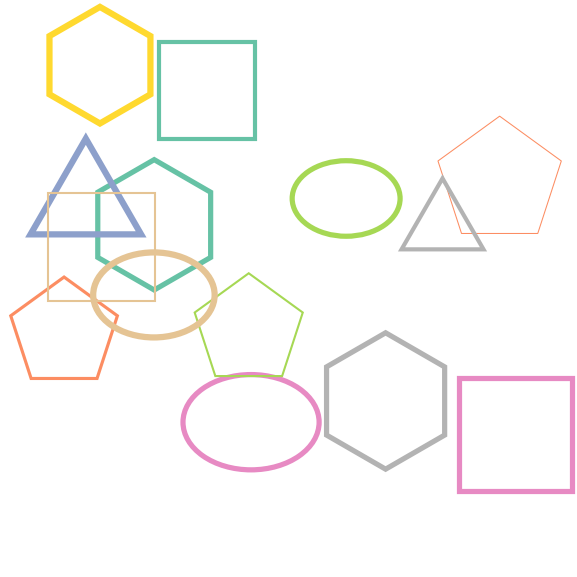[{"shape": "square", "thickness": 2, "radius": 0.42, "center": [0.358, 0.842]}, {"shape": "hexagon", "thickness": 2.5, "radius": 0.56, "center": [0.267, 0.61]}, {"shape": "pentagon", "thickness": 1.5, "radius": 0.49, "center": [0.111, 0.422]}, {"shape": "pentagon", "thickness": 0.5, "radius": 0.56, "center": [0.865, 0.686]}, {"shape": "triangle", "thickness": 3, "radius": 0.55, "center": [0.149, 0.649]}, {"shape": "oval", "thickness": 2.5, "radius": 0.59, "center": [0.435, 0.268]}, {"shape": "square", "thickness": 2.5, "radius": 0.49, "center": [0.892, 0.247]}, {"shape": "oval", "thickness": 2.5, "radius": 0.47, "center": [0.599, 0.655]}, {"shape": "pentagon", "thickness": 1, "radius": 0.49, "center": [0.431, 0.428]}, {"shape": "hexagon", "thickness": 3, "radius": 0.5, "center": [0.173, 0.886]}, {"shape": "square", "thickness": 1, "radius": 0.47, "center": [0.176, 0.571]}, {"shape": "oval", "thickness": 3, "radius": 0.53, "center": [0.267, 0.488]}, {"shape": "triangle", "thickness": 2, "radius": 0.41, "center": [0.766, 0.608]}, {"shape": "hexagon", "thickness": 2.5, "radius": 0.59, "center": [0.668, 0.305]}]